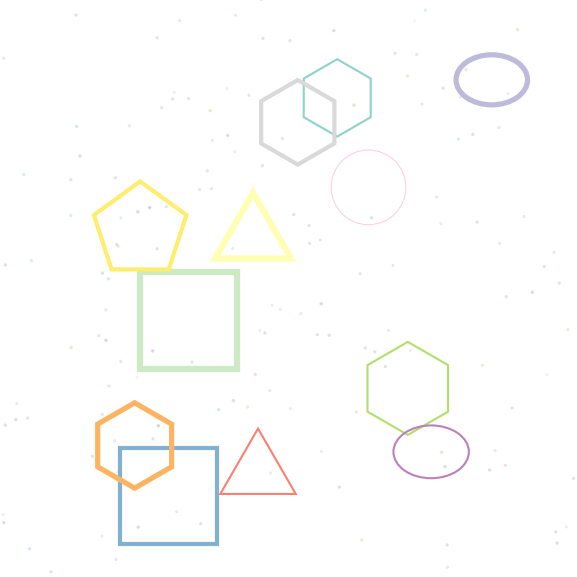[{"shape": "hexagon", "thickness": 1, "radius": 0.33, "center": [0.584, 0.83]}, {"shape": "triangle", "thickness": 3, "radius": 0.38, "center": [0.438, 0.589]}, {"shape": "oval", "thickness": 2.5, "radius": 0.31, "center": [0.852, 0.861]}, {"shape": "triangle", "thickness": 1, "radius": 0.38, "center": [0.447, 0.182]}, {"shape": "square", "thickness": 2, "radius": 0.42, "center": [0.291, 0.14]}, {"shape": "hexagon", "thickness": 2.5, "radius": 0.37, "center": [0.233, 0.228]}, {"shape": "hexagon", "thickness": 1, "radius": 0.4, "center": [0.706, 0.327]}, {"shape": "circle", "thickness": 0.5, "radius": 0.32, "center": [0.638, 0.675]}, {"shape": "hexagon", "thickness": 2, "radius": 0.37, "center": [0.516, 0.787]}, {"shape": "oval", "thickness": 1, "radius": 0.33, "center": [0.747, 0.217]}, {"shape": "square", "thickness": 3, "radius": 0.42, "center": [0.326, 0.444]}, {"shape": "pentagon", "thickness": 2, "radius": 0.42, "center": [0.243, 0.601]}]